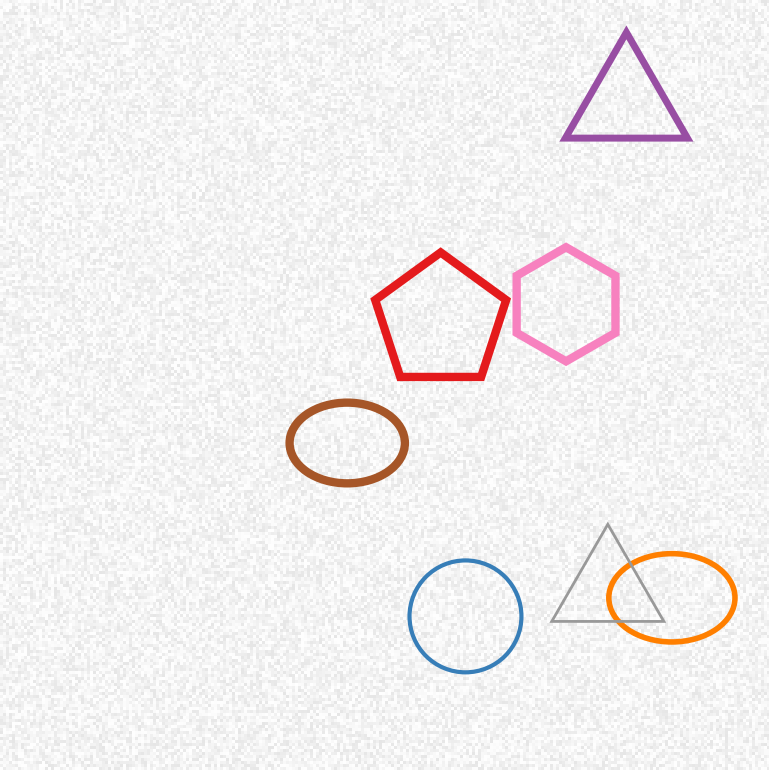[{"shape": "pentagon", "thickness": 3, "radius": 0.45, "center": [0.572, 0.583]}, {"shape": "circle", "thickness": 1.5, "radius": 0.36, "center": [0.605, 0.199]}, {"shape": "triangle", "thickness": 2.5, "radius": 0.46, "center": [0.814, 0.866]}, {"shape": "oval", "thickness": 2, "radius": 0.41, "center": [0.873, 0.224]}, {"shape": "oval", "thickness": 3, "radius": 0.37, "center": [0.451, 0.425]}, {"shape": "hexagon", "thickness": 3, "radius": 0.37, "center": [0.735, 0.605]}, {"shape": "triangle", "thickness": 1, "radius": 0.42, "center": [0.789, 0.235]}]